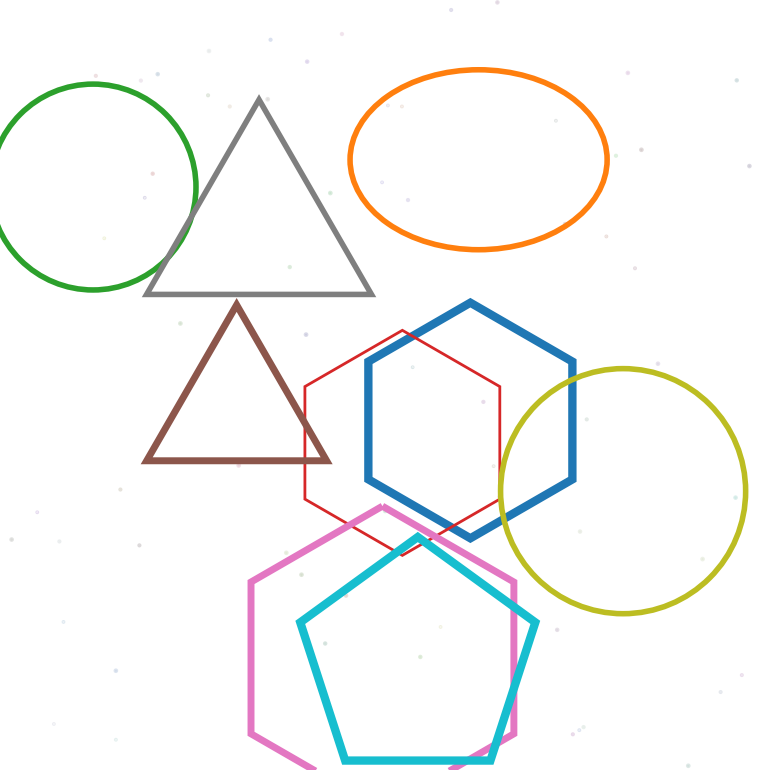[{"shape": "hexagon", "thickness": 3, "radius": 0.76, "center": [0.611, 0.454]}, {"shape": "oval", "thickness": 2, "radius": 0.83, "center": [0.622, 0.793]}, {"shape": "circle", "thickness": 2, "radius": 0.67, "center": [0.121, 0.757]}, {"shape": "hexagon", "thickness": 1, "radius": 0.73, "center": [0.523, 0.425]}, {"shape": "triangle", "thickness": 2.5, "radius": 0.67, "center": [0.307, 0.469]}, {"shape": "hexagon", "thickness": 2.5, "radius": 0.99, "center": [0.497, 0.146]}, {"shape": "triangle", "thickness": 2, "radius": 0.84, "center": [0.336, 0.702]}, {"shape": "circle", "thickness": 2, "radius": 0.8, "center": [0.809, 0.362]}, {"shape": "pentagon", "thickness": 3, "radius": 0.8, "center": [0.543, 0.142]}]